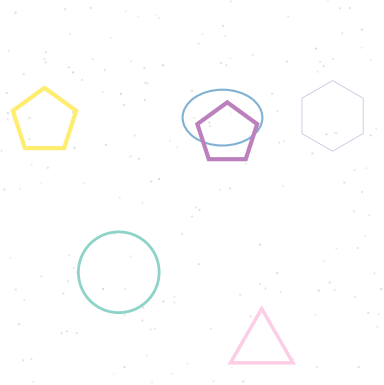[{"shape": "circle", "thickness": 2, "radius": 0.52, "center": [0.308, 0.293]}, {"shape": "hexagon", "thickness": 0.5, "radius": 0.46, "center": [0.864, 0.699]}, {"shape": "oval", "thickness": 1.5, "radius": 0.52, "center": [0.578, 0.695]}, {"shape": "triangle", "thickness": 2.5, "radius": 0.47, "center": [0.68, 0.104]}, {"shape": "pentagon", "thickness": 3, "radius": 0.41, "center": [0.59, 0.653]}, {"shape": "pentagon", "thickness": 3, "radius": 0.43, "center": [0.116, 0.685]}]